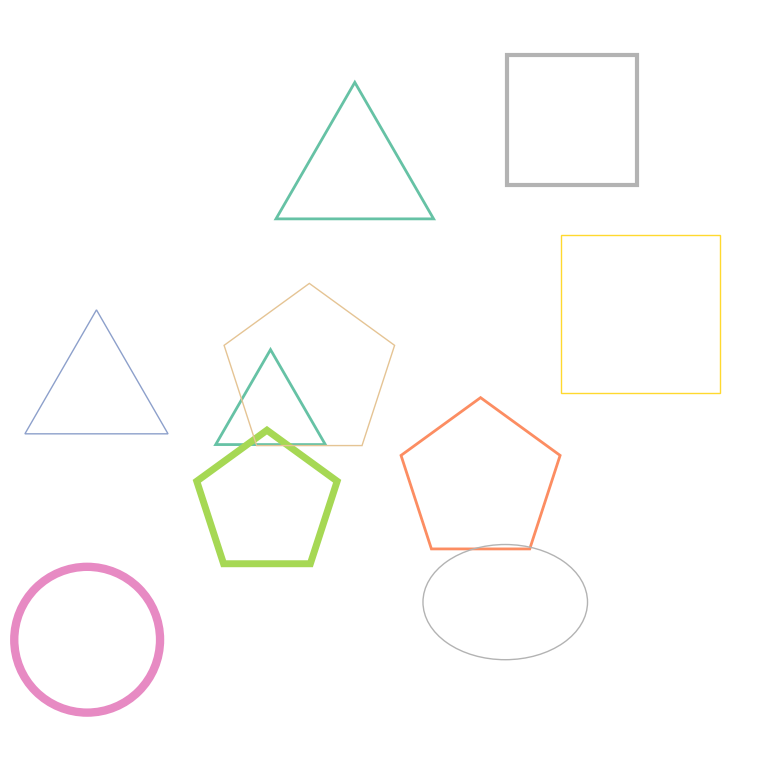[{"shape": "triangle", "thickness": 1, "radius": 0.41, "center": [0.351, 0.464]}, {"shape": "triangle", "thickness": 1, "radius": 0.59, "center": [0.461, 0.775]}, {"shape": "pentagon", "thickness": 1, "radius": 0.54, "center": [0.624, 0.375]}, {"shape": "triangle", "thickness": 0.5, "radius": 0.54, "center": [0.125, 0.49]}, {"shape": "circle", "thickness": 3, "radius": 0.47, "center": [0.113, 0.169]}, {"shape": "pentagon", "thickness": 2.5, "radius": 0.48, "center": [0.347, 0.345]}, {"shape": "square", "thickness": 0.5, "radius": 0.51, "center": [0.832, 0.593]}, {"shape": "pentagon", "thickness": 0.5, "radius": 0.58, "center": [0.402, 0.516]}, {"shape": "oval", "thickness": 0.5, "radius": 0.53, "center": [0.656, 0.218]}, {"shape": "square", "thickness": 1.5, "radius": 0.42, "center": [0.743, 0.844]}]